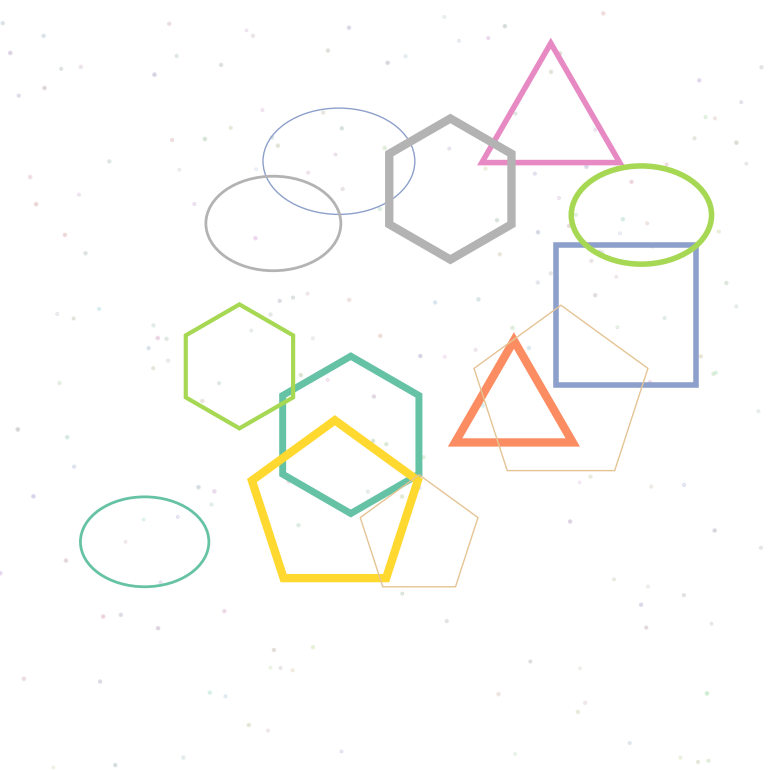[{"shape": "oval", "thickness": 1, "radius": 0.42, "center": [0.188, 0.296]}, {"shape": "hexagon", "thickness": 2.5, "radius": 0.51, "center": [0.456, 0.435]}, {"shape": "triangle", "thickness": 3, "radius": 0.44, "center": [0.667, 0.47]}, {"shape": "square", "thickness": 2, "radius": 0.45, "center": [0.813, 0.591]}, {"shape": "oval", "thickness": 0.5, "radius": 0.49, "center": [0.44, 0.791]}, {"shape": "triangle", "thickness": 2, "radius": 0.52, "center": [0.715, 0.841]}, {"shape": "oval", "thickness": 2, "radius": 0.46, "center": [0.833, 0.721]}, {"shape": "hexagon", "thickness": 1.5, "radius": 0.4, "center": [0.311, 0.524]}, {"shape": "pentagon", "thickness": 3, "radius": 0.57, "center": [0.435, 0.341]}, {"shape": "pentagon", "thickness": 0.5, "radius": 0.59, "center": [0.729, 0.485]}, {"shape": "pentagon", "thickness": 0.5, "radius": 0.4, "center": [0.544, 0.303]}, {"shape": "hexagon", "thickness": 3, "radius": 0.46, "center": [0.585, 0.754]}, {"shape": "oval", "thickness": 1, "radius": 0.44, "center": [0.355, 0.71]}]